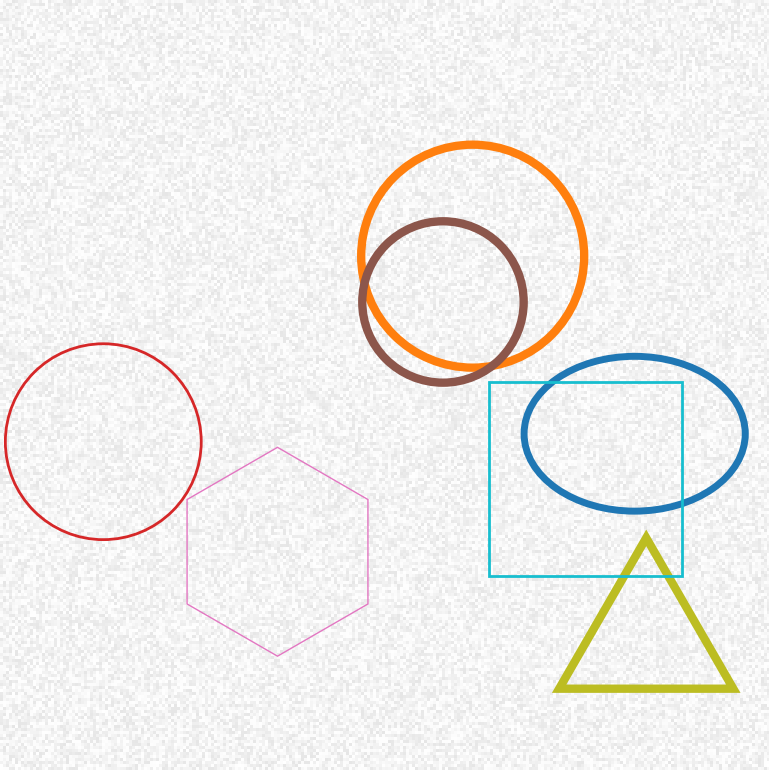[{"shape": "oval", "thickness": 2.5, "radius": 0.72, "center": [0.824, 0.437]}, {"shape": "circle", "thickness": 3, "radius": 0.72, "center": [0.614, 0.667]}, {"shape": "circle", "thickness": 1, "radius": 0.64, "center": [0.134, 0.426]}, {"shape": "circle", "thickness": 3, "radius": 0.52, "center": [0.575, 0.608]}, {"shape": "hexagon", "thickness": 0.5, "radius": 0.68, "center": [0.36, 0.283]}, {"shape": "triangle", "thickness": 3, "radius": 0.65, "center": [0.839, 0.171]}, {"shape": "square", "thickness": 1, "radius": 0.63, "center": [0.761, 0.378]}]